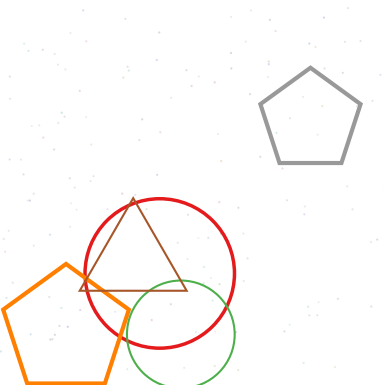[{"shape": "circle", "thickness": 2.5, "radius": 0.97, "center": [0.415, 0.29]}, {"shape": "circle", "thickness": 1.5, "radius": 0.7, "center": [0.47, 0.131]}, {"shape": "pentagon", "thickness": 3, "radius": 0.86, "center": [0.172, 0.143]}, {"shape": "triangle", "thickness": 1.5, "radius": 0.8, "center": [0.346, 0.325]}, {"shape": "pentagon", "thickness": 3, "radius": 0.68, "center": [0.806, 0.687]}]